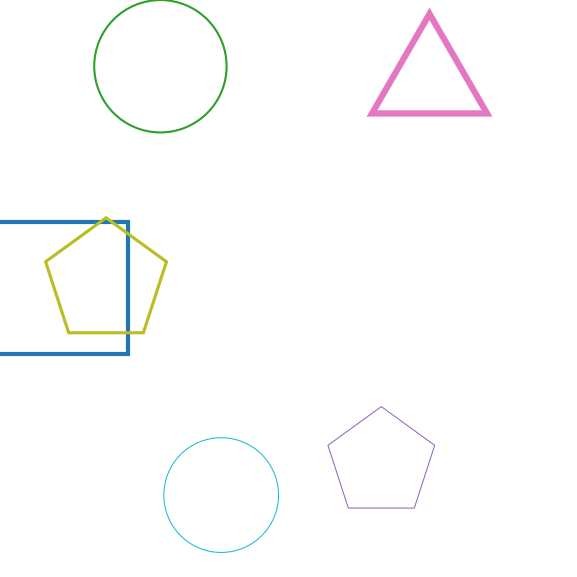[{"shape": "square", "thickness": 2, "radius": 0.57, "center": [0.107, 0.5]}, {"shape": "circle", "thickness": 1, "radius": 0.57, "center": [0.278, 0.884]}, {"shape": "pentagon", "thickness": 0.5, "radius": 0.49, "center": [0.66, 0.198]}, {"shape": "triangle", "thickness": 3, "radius": 0.57, "center": [0.744, 0.86]}, {"shape": "pentagon", "thickness": 1.5, "radius": 0.55, "center": [0.184, 0.512]}, {"shape": "circle", "thickness": 0.5, "radius": 0.5, "center": [0.383, 0.142]}]